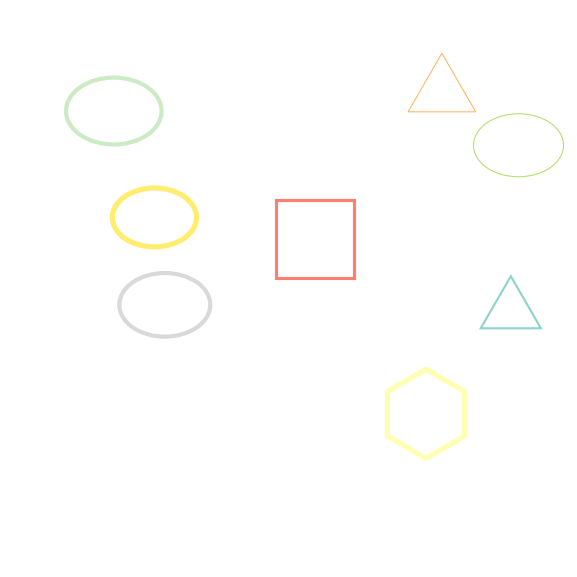[{"shape": "triangle", "thickness": 1, "radius": 0.3, "center": [0.885, 0.461]}, {"shape": "hexagon", "thickness": 2.5, "radius": 0.39, "center": [0.738, 0.283]}, {"shape": "square", "thickness": 1.5, "radius": 0.34, "center": [0.545, 0.586]}, {"shape": "triangle", "thickness": 0.5, "radius": 0.34, "center": [0.765, 0.839]}, {"shape": "oval", "thickness": 0.5, "radius": 0.39, "center": [0.898, 0.748]}, {"shape": "oval", "thickness": 2, "radius": 0.39, "center": [0.285, 0.471]}, {"shape": "oval", "thickness": 2, "radius": 0.41, "center": [0.197, 0.807]}, {"shape": "oval", "thickness": 2.5, "radius": 0.36, "center": [0.267, 0.623]}]